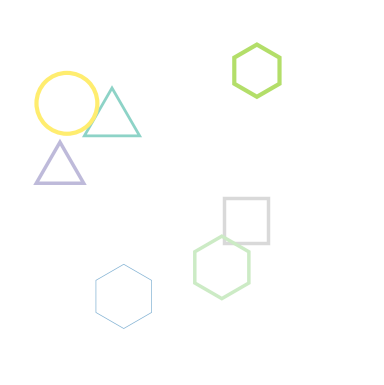[{"shape": "triangle", "thickness": 2, "radius": 0.41, "center": [0.291, 0.689]}, {"shape": "triangle", "thickness": 2.5, "radius": 0.36, "center": [0.156, 0.56]}, {"shape": "hexagon", "thickness": 0.5, "radius": 0.42, "center": [0.321, 0.23]}, {"shape": "hexagon", "thickness": 3, "radius": 0.34, "center": [0.667, 0.816]}, {"shape": "square", "thickness": 2.5, "radius": 0.29, "center": [0.639, 0.427]}, {"shape": "hexagon", "thickness": 2.5, "radius": 0.41, "center": [0.576, 0.305]}, {"shape": "circle", "thickness": 3, "radius": 0.4, "center": [0.174, 0.732]}]